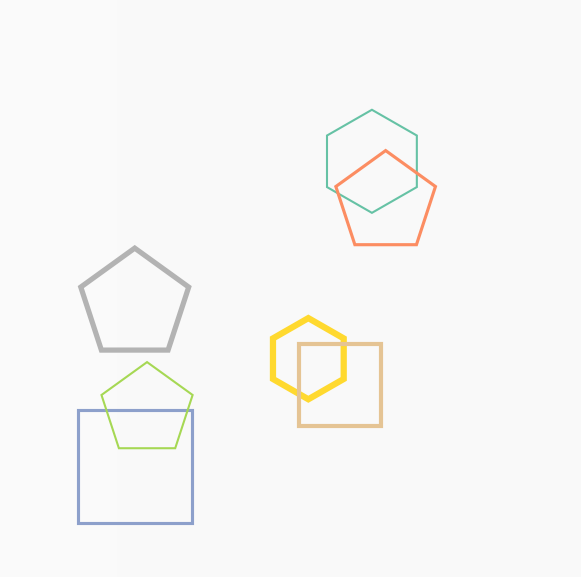[{"shape": "hexagon", "thickness": 1, "radius": 0.45, "center": [0.64, 0.72]}, {"shape": "pentagon", "thickness": 1.5, "radius": 0.45, "center": [0.663, 0.648]}, {"shape": "square", "thickness": 1.5, "radius": 0.49, "center": [0.232, 0.191]}, {"shape": "pentagon", "thickness": 1, "radius": 0.41, "center": [0.253, 0.29]}, {"shape": "hexagon", "thickness": 3, "radius": 0.35, "center": [0.53, 0.378]}, {"shape": "square", "thickness": 2, "radius": 0.35, "center": [0.585, 0.332]}, {"shape": "pentagon", "thickness": 2.5, "radius": 0.49, "center": [0.232, 0.472]}]